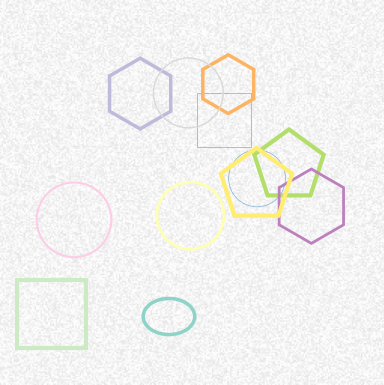[{"shape": "oval", "thickness": 2.5, "radius": 0.33, "center": [0.439, 0.178]}, {"shape": "circle", "thickness": 2, "radius": 0.44, "center": [0.495, 0.44]}, {"shape": "hexagon", "thickness": 2.5, "radius": 0.46, "center": [0.364, 0.757]}, {"shape": "square", "thickness": 0.5, "radius": 0.35, "center": [0.582, 0.689]}, {"shape": "circle", "thickness": 0.5, "radius": 0.37, "center": [0.668, 0.537]}, {"shape": "hexagon", "thickness": 2.5, "radius": 0.38, "center": [0.593, 0.781]}, {"shape": "pentagon", "thickness": 3, "radius": 0.47, "center": [0.751, 0.569]}, {"shape": "circle", "thickness": 1.5, "radius": 0.49, "center": [0.192, 0.429]}, {"shape": "circle", "thickness": 1, "radius": 0.45, "center": [0.489, 0.759]}, {"shape": "hexagon", "thickness": 2, "radius": 0.48, "center": [0.809, 0.464]}, {"shape": "square", "thickness": 3, "radius": 0.44, "center": [0.134, 0.185]}, {"shape": "pentagon", "thickness": 3, "radius": 0.49, "center": [0.666, 0.519]}]